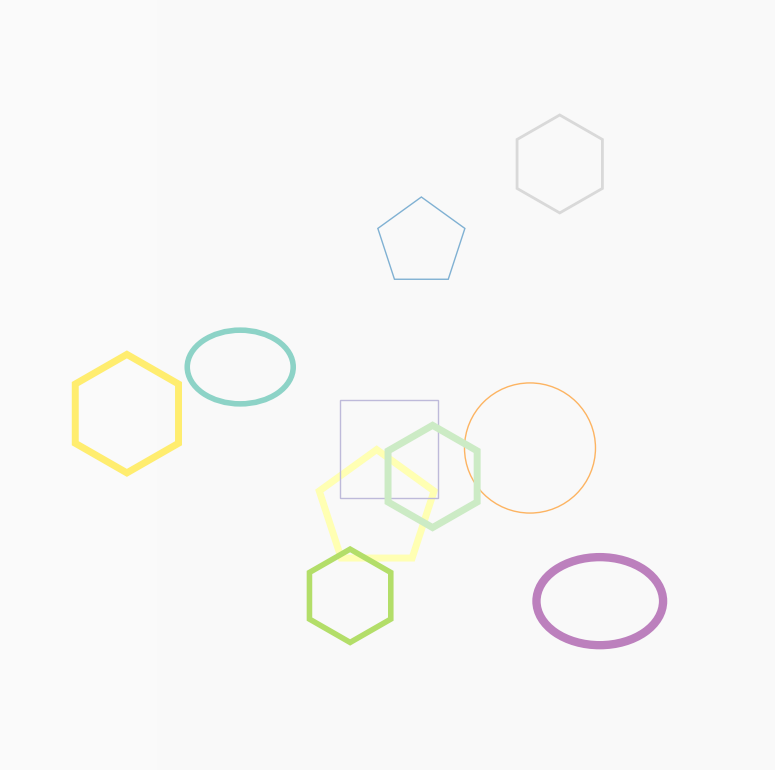[{"shape": "oval", "thickness": 2, "radius": 0.34, "center": [0.31, 0.523]}, {"shape": "pentagon", "thickness": 2.5, "radius": 0.39, "center": [0.486, 0.338]}, {"shape": "square", "thickness": 0.5, "radius": 0.32, "center": [0.502, 0.416]}, {"shape": "pentagon", "thickness": 0.5, "radius": 0.3, "center": [0.544, 0.685]}, {"shape": "circle", "thickness": 0.5, "radius": 0.42, "center": [0.684, 0.418]}, {"shape": "hexagon", "thickness": 2, "radius": 0.3, "center": [0.452, 0.226]}, {"shape": "hexagon", "thickness": 1, "radius": 0.32, "center": [0.722, 0.787]}, {"shape": "oval", "thickness": 3, "radius": 0.41, "center": [0.774, 0.219]}, {"shape": "hexagon", "thickness": 2.5, "radius": 0.33, "center": [0.558, 0.381]}, {"shape": "hexagon", "thickness": 2.5, "radius": 0.38, "center": [0.164, 0.463]}]